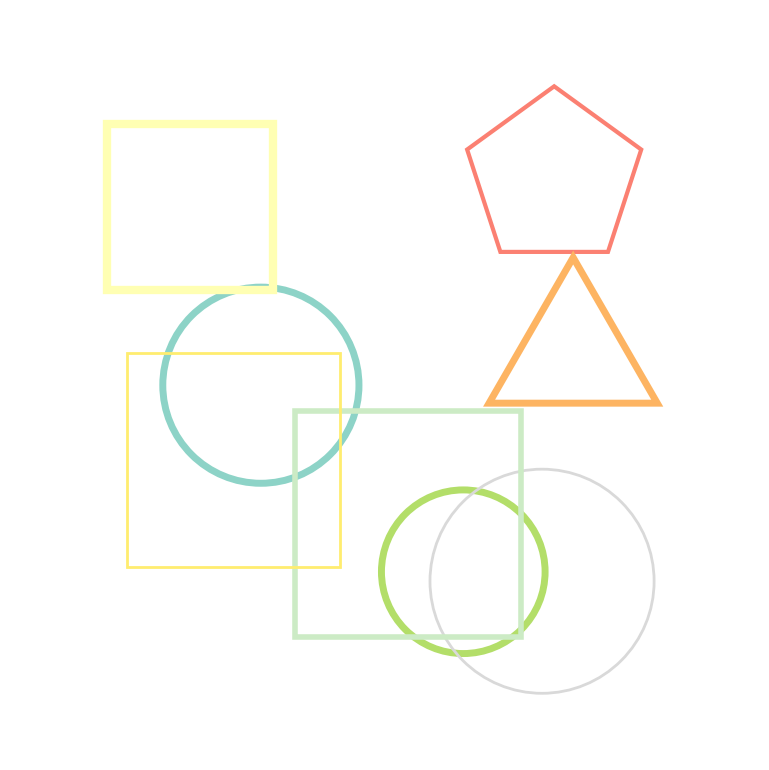[{"shape": "circle", "thickness": 2.5, "radius": 0.64, "center": [0.339, 0.5]}, {"shape": "square", "thickness": 3, "radius": 0.54, "center": [0.246, 0.731]}, {"shape": "pentagon", "thickness": 1.5, "radius": 0.59, "center": [0.72, 0.769]}, {"shape": "triangle", "thickness": 2.5, "radius": 0.63, "center": [0.744, 0.539]}, {"shape": "circle", "thickness": 2.5, "radius": 0.53, "center": [0.602, 0.257]}, {"shape": "circle", "thickness": 1, "radius": 0.73, "center": [0.704, 0.245]}, {"shape": "square", "thickness": 2, "radius": 0.73, "center": [0.53, 0.32]}, {"shape": "square", "thickness": 1, "radius": 0.69, "center": [0.304, 0.403]}]